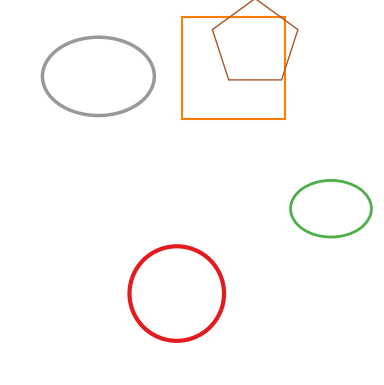[{"shape": "circle", "thickness": 3, "radius": 0.61, "center": [0.459, 0.237]}, {"shape": "oval", "thickness": 2, "radius": 0.53, "center": [0.86, 0.458]}, {"shape": "square", "thickness": 1.5, "radius": 0.66, "center": [0.607, 0.823]}, {"shape": "pentagon", "thickness": 1, "radius": 0.58, "center": [0.663, 0.887]}, {"shape": "oval", "thickness": 2.5, "radius": 0.73, "center": [0.256, 0.802]}]